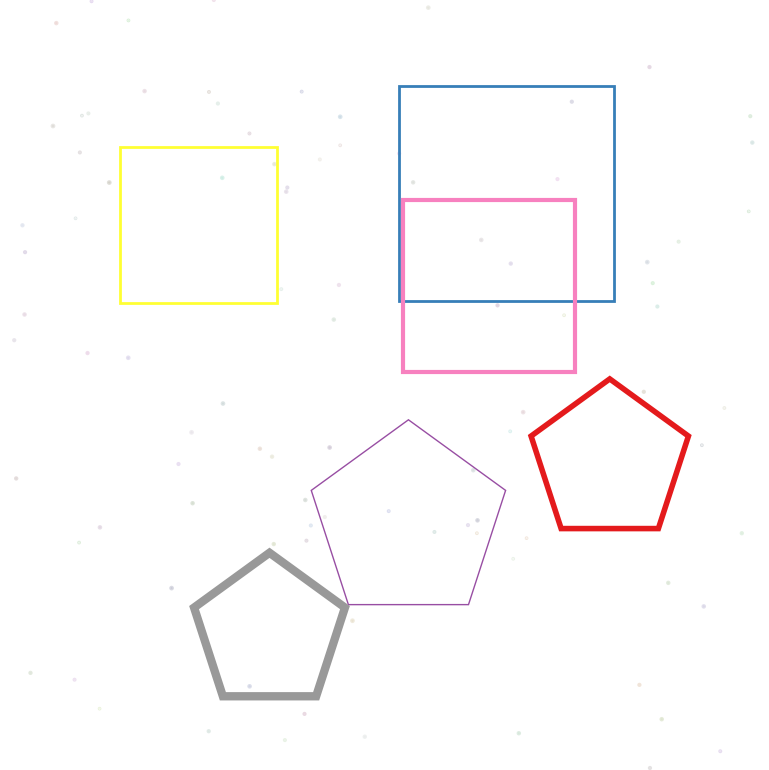[{"shape": "pentagon", "thickness": 2, "radius": 0.54, "center": [0.792, 0.4]}, {"shape": "square", "thickness": 1, "radius": 0.7, "center": [0.658, 0.749]}, {"shape": "pentagon", "thickness": 0.5, "radius": 0.66, "center": [0.53, 0.322]}, {"shape": "square", "thickness": 1, "radius": 0.51, "center": [0.258, 0.708]}, {"shape": "square", "thickness": 1.5, "radius": 0.56, "center": [0.635, 0.628]}, {"shape": "pentagon", "thickness": 3, "radius": 0.52, "center": [0.35, 0.179]}]